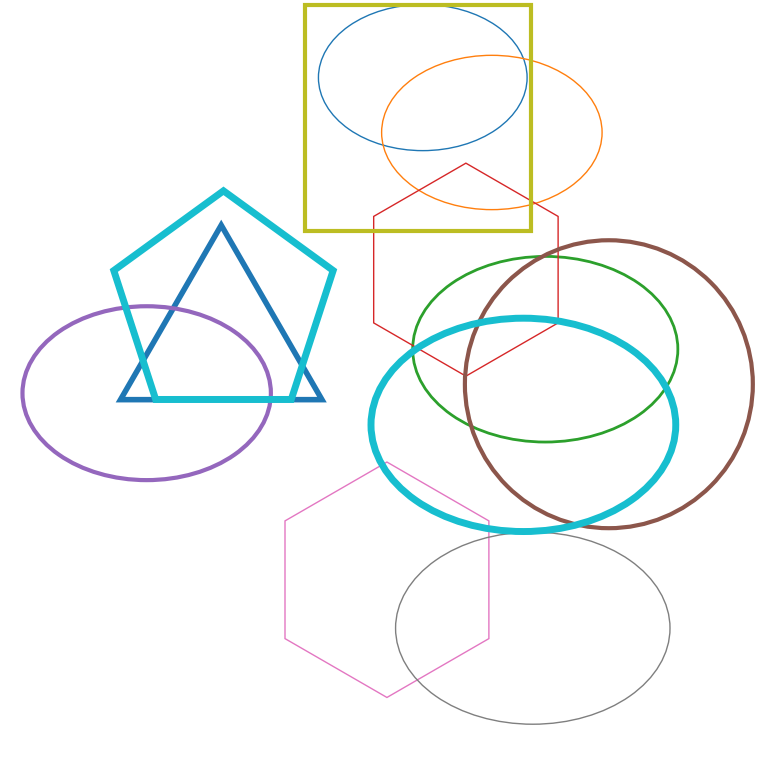[{"shape": "oval", "thickness": 0.5, "radius": 0.68, "center": [0.549, 0.899]}, {"shape": "triangle", "thickness": 2, "radius": 0.76, "center": [0.287, 0.556]}, {"shape": "oval", "thickness": 0.5, "radius": 0.72, "center": [0.639, 0.828]}, {"shape": "oval", "thickness": 1, "radius": 0.86, "center": [0.708, 0.546]}, {"shape": "hexagon", "thickness": 0.5, "radius": 0.69, "center": [0.605, 0.65]}, {"shape": "oval", "thickness": 1.5, "radius": 0.81, "center": [0.19, 0.489]}, {"shape": "circle", "thickness": 1.5, "radius": 0.93, "center": [0.791, 0.501]}, {"shape": "hexagon", "thickness": 0.5, "radius": 0.76, "center": [0.503, 0.247]}, {"shape": "oval", "thickness": 0.5, "radius": 0.89, "center": [0.692, 0.184]}, {"shape": "square", "thickness": 1.5, "radius": 0.73, "center": [0.543, 0.847]}, {"shape": "oval", "thickness": 2.5, "radius": 0.99, "center": [0.68, 0.448]}, {"shape": "pentagon", "thickness": 2.5, "radius": 0.75, "center": [0.29, 0.602]}]